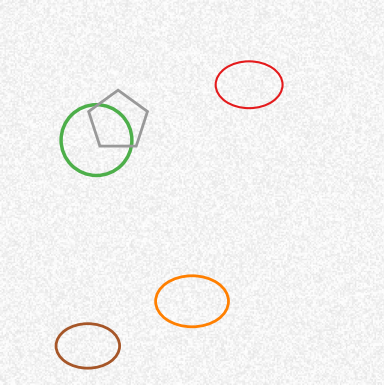[{"shape": "oval", "thickness": 1.5, "radius": 0.43, "center": [0.647, 0.78]}, {"shape": "circle", "thickness": 2.5, "radius": 0.46, "center": [0.251, 0.636]}, {"shape": "oval", "thickness": 2, "radius": 0.47, "center": [0.499, 0.217]}, {"shape": "oval", "thickness": 2, "radius": 0.41, "center": [0.228, 0.101]}, {"shape": "pentagon", "thickness": 2, "radius": 0.4, "center": [0.307, 0.686]}]